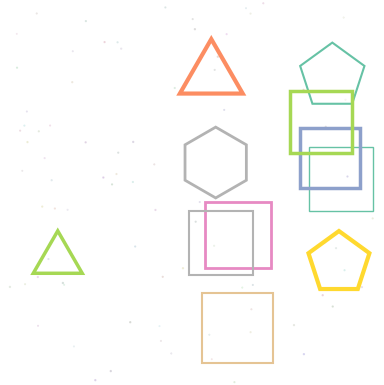[{"shape": "pentagon", "thickness": 1.5, "radius": 0.44, "center": [0.863, 0.802]}, {"shape": "square", "thickness": 1, "radius": 0.42, "center": [0.886, 0.535]}, {"shape": "triangle", "thickness": 3, "radius": 0.47, "center": [0.549, 0.804]}, {"shape": "square", "thickness": 2.5, "radius": 0.39, "center": [0.858, 0.589]}, {"shape": "square", "thickness": 2, "radius": 0.42, "center": [0.618, 0.389]}, {"shape": "triangle", "thickness": 2.5, "radius": 0.37, "center": [0.15, 0.327]}, {"shape": "square", "thickness": 2.5, "radius": 0.4, "center": [0.834, 0.682]}, {"shape": "pentagon", "thickness": 3, "radius": 0.42, "center": [0.88, 0.317]}, {"shape": "square", "thickness": 1.5, "radius": 0.45, "center": [0.617, 0.148]}, {"shape": "hexagon", "thickness": 2, "radius": 0.46, "center": [0.56, 0.578]}, {"shape": "square", "thickness": 1.5, "radius": 0.42, "center": [0.574, 0.369]}]